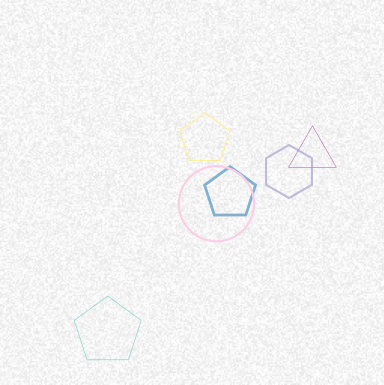[{"shape": "pentagon", "thickness": 0.5, "radius": 0.46, "center": [0.28, 0.14]}, {"shape": "hexagon", "thickness": 1.5, "radius": 0.34, "center": [0.751, 0.555]}, {"shape": "pentagon", "thickness": 2, "radius": 0.35, "center": [0.598, 0.498]}, {"shape": "circle", "thickness": 1.5, "radius": 0.49, "center": [0.562, 0.471]}, {"shape": "triangle", "thickness": 0.5, "radius": 0.36, "center": [0.812, 0.601]}, {"shape": "pentagon", "thickness": 0.5, "radius": 0.34, "center": [0.532, 0.638]}]